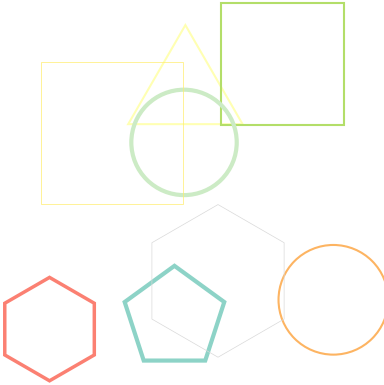[{"shape": "pentagon", "thickness": 3, "radius": 0.68, "center": [0.453, 0.173]}, {"shape": "triangle", "thickness": 1.5, "radius": 0.86, "center": [0.482, 0.763]}, {"shape": "hexagon", "thickness": 2.5, "radius": 0.67, "center": [0.129, 0.145]}, {"shape": "circle", "thickness": 1.5, "radius": 0.71, "center": [0.866, 0.221]}, {"shape": "square", "thickness": 1.5, "radius": 0.8, "center": [0.734, 0.834]}, {"shape": "hexagon", "thickness": 0.5, "radius": 0.99, "center": [0.566, 0.27]}, {"shape": "circle", "thickness": 3, "radius": 0.68, "center": [0.478, 0.63]}, {"shape": "square", "thickness": 0.5, "radius": 0.92, "center": [0.29, 0.653]}]